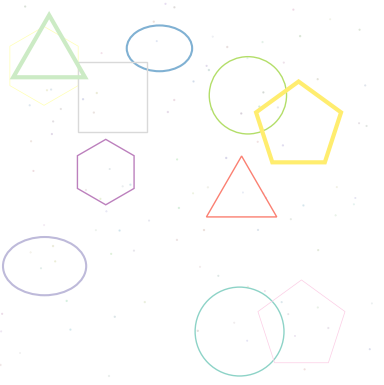[{"shape": "circle", "thickness": 1, "radius": 0.58, "center": [0.622, 0.139]}, {"shape": "hexagon", "thickness": 0.5, "radius": 0.51, "center": [0.114, 0.829]}, {"shape": "oval", "thickness": 1.5, "radius": 0.54, "center": [0.116, 0.309]}, {"shape": "triangle", "thickness": 1, "radius": 0.53, "center": [0.628, 0.489]}, {"shape": "oval", "thickness": 1.5, "radius": 0.42, "center": [0.414, 0.874]}, {"shape": "circle", "thickness": 1, "radius": 0.5, "center": [0.644, 0.752]}, {"shape": "pentagon", "thickness": 0.5, "radius": 0.59, "center": [0.783, 0.154]}, {"shape": "square", "thickness": 1, "radius": 0.45, "center": [0.292, 0.748]}, {"shape": "hexagon", "thickness": 1, "radius": 0.42, "center": [0.275, 0.553]}, {"shape": "triangle", "thickness": 3, "radius": 0.54, "center": [0.128, 0.853]}, {"shape": "pentagon", "thickness": 3, "radius": 0.58, "center": [0.775, 0.672]}]